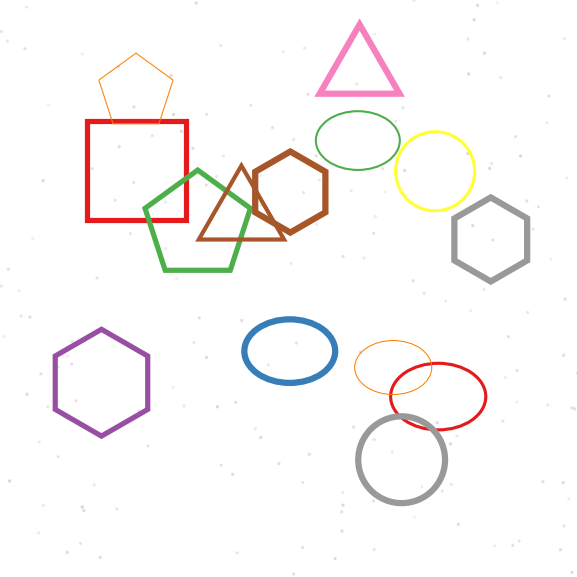[{"shape": "oval", "thickness": 1.5, "radius": 0.41, "center": [0.759, 0.312]}, {"shape": "square", "thickness": 2.5, "radius": 0.43, "center": [0.237, 0.704]}, {"shape": "oval", "thickness": 3, "radius": 0.39, "center": [0.502, 0.391]}, {"shape": "oval", "thickness": 1, "radius": 0.36, "center": [0.62, 0.756]}, {"shape": "pentagon", "thickness": 2.5, "radius": 0.48, "center": [0.342, 0.609]}, {"shape": "hexagon", "thickness": 2.5, "radius": 0.46, "center": [0.176, 0.336]}, {"shape": "oval", "thickness": 0.5, "radius": 0.33, "center": [0.681, 0.363]}, {"shape": "pentagon", "thickness": 0.5, "radius": 0.34, "center": [0.235, 0.84]}, {"shape": "circle", "thickness": 1.5, "radius": 0.34, "center": [0.754, 0.703]}, {"shape": "hexagon", "thickness": 3, "radius": 0.35, "center": [0.503, 0.667]}, {"shape": "triangle", "thickness": 2, "radius": 0.43, "center": [0.418, 0.627]}, {"shape": "triangle", "thickness": 3, "radius": 0.4, "center": [0.623, 0.877]}, {"shape": "hexagon", "thickness": 3, "radius": 0.36, "center": [0.85, 0.585]}, {"shape": "circle", "thickness": 3, "radius": 0.38, "center": [0.695, 0.203]}]